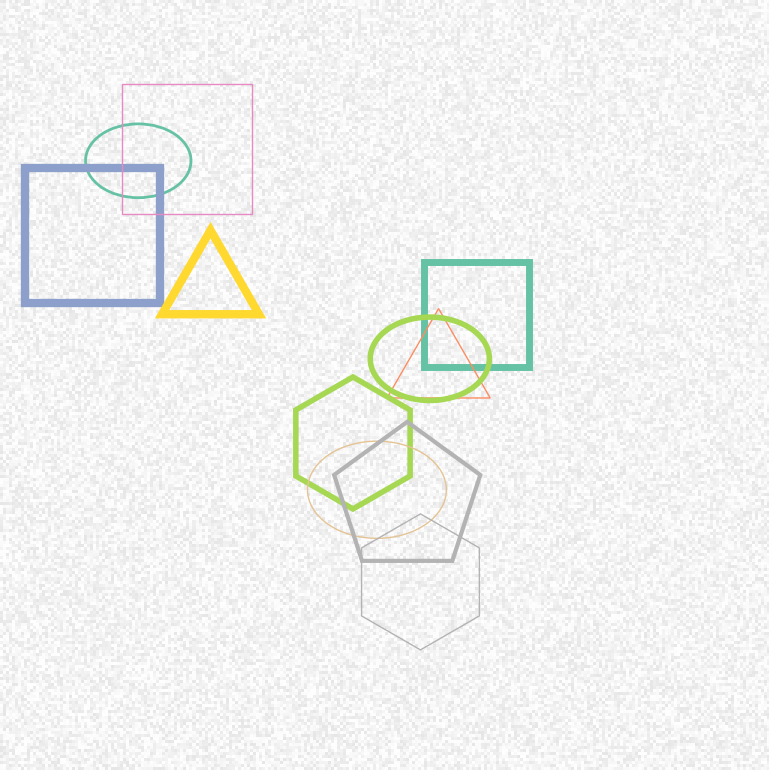[{"shape": "square", "thickness": 2.5, "radius": 0.34, "center": [0.618, 0.592]}, {"shape": "oval", "thickness": 1, "radius": 0.34, "center": [0.18, 0.791]}, {"shape": "triangle", "thickness": 0.5, "radius": 0.39, "center": [0.57, 0.522]}, {"shape": "square", "thickness": 3, "radius": 0.44, "center": [0.12, 0.694]}, {"shape": "square", "thickness": 0.5, "radius": 0.42, "center": [0.243, 0.807]}, {"shape": "hexagon", "thickness": 2, "radius": 0.43, "center": [0.458, 0.425]}, {"shape": "oval", "thickness": 2, "radius": 0.39, "center": [0.558, 0.534]}, {"shape": "triangle", "thickness": 3, "radius": 0.36, "center": [0.273, 0.628]}, {"shape": "oval", "thickness": 0.5, "radius": 0.45, "center": [0.49, 0.364]}, {"shape": "pentagon", "thickness": 1.5, "radius": 0.5, "center": [0.529, 0.352]}, {"shape": "hexagon", "thickness": 0.5, "radius": 0.44, "center": [0.546, 0.244]}]